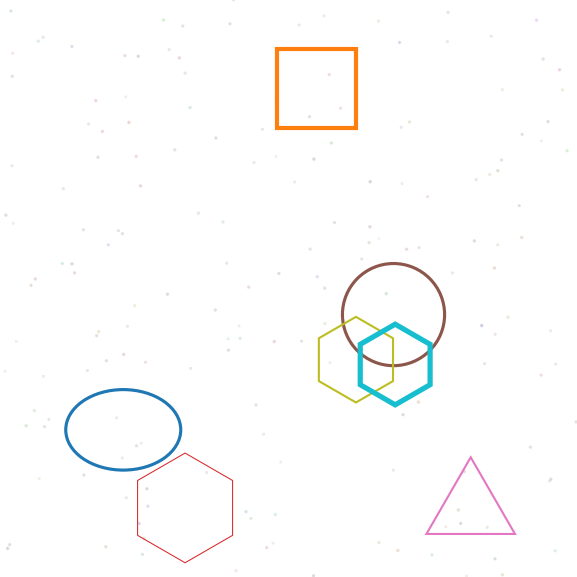[{"shape": "oval", "thickness": 1.5, "radius": 0.5, "center": [0.213, 0.255]}, {"shape": "square", "thickness": 2, "radius": 0.34, "center": [0.548, 0.845]}, {"shape": "hexagon", "thickness": 0.5, "radius": 0.47, "center": [0.32, 0.12]}, {"shape": "circle", "thickness": 1.5, "radius": 0.44, "center": [0.681, 0.454]}, {"shape": "triangle", "thickness": 1, "radius": 0.44, "center": [0.815, 0.119]}, {"shape": "hexagon", "thickness": 1, "radius": 0.37, "center": [0.616, 0.376]}, {"shape": "hexagon", "thickness": 2.5, "radius": 0.35, "center": [0.684, 0.368]}]